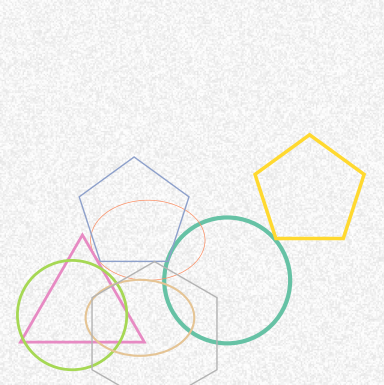[{"shape": "circle", "thickness": 3, "radius": 0.82, "center": [0.59, 0.272]}, {"shape": "oval", "thickness": 0.5, "radius": 0.74, "center": [0.384, 0.376]}, {"shape": "pentagon", "thickness": 1, "radius": 0.75, "center": [0.348, 0.442]}, {"shape": "triangle", "thickness": 2, "radius": 0.93, "center": [0.214, 0.204]}, {"shape": "circle", "thickness": 2, "radius": 0.71, "center": [0.187, 0.182]}, {"shape": "pentagon", "thickness": 2.5, "radius": 0.74, "center": [0.804, 0.501]}, {"shape": "oval", "thickness": 1.5, "radius": 0.71, "center": [0.364, 0.175]}, {"shape": "hexagon", "thickness": 1, "radius": 0.94, "center": [0.401, 0.133]}]